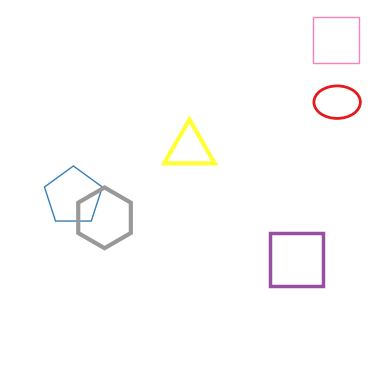[{"shape": "oval", "thickness": 2, "radius": 0.3, "center": [0.876, 0.735]}, {"shape": "pentagon", "thickness": 1, "radius": 0.4, "center": [0.191, 0.49]}, {"shape": "square", "thickness": 2.5, "radius": 0.35, "center": [0.771, 0.327]}, {"shape": "triangle", "thickness": 3, "radius": 0.38, "center": [0.492, 0.614]}, {"shape": "square", "thickness": 1, "radius": 0.3, "center": [0.874, 0.895]}, {"shape": "hexagon", "thickness": 3, "radius": 0.39, "center": [0.272, 0.434]}]